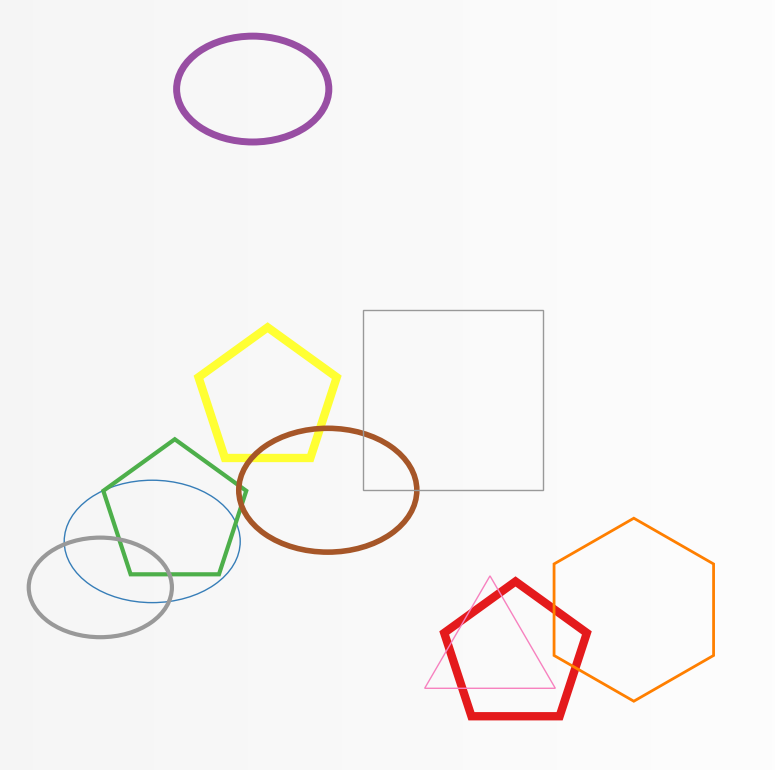[{"shape": "pentagon", "thickness": 3, "radius": 0.48, "center": [0.665, 0.148]}, {"shape": "oval", "thickness": 0.5, "radius": 0.57, "center": [0.196, 0.297]}, {"shape": "pentagon", "thickness": 1.5, "radius": 0.48, "center": [0.226, 0.333]}, {"shape": "oval", "thickness": 2.5, "radius": 0.49, "center": [0.326, 0.884]}, {"shape": "hexagon", "thickness": 1, "radius": 0.59, "center": [0.818, 0.208]}, {"shape": "pentagon", "thickness": 3, "radius": 0.47, "center": [0.345, 0.481]}, {"shape": "oval", "thickness": 2, "radius": 0.57, "center": [0.423, 0.363]}, {"shape": "triangle", "thickness": 0.5, "radius": 0.49, "center": [0.632, 0.155]}, {"shape": "oval", "thickness": 1.5, "radius": 0.46, "center": [0.129, 0.237]}, {"shape": "square", "thickness": 0.5, "radius": 0.58, "center": [0.585, 0.481]}]